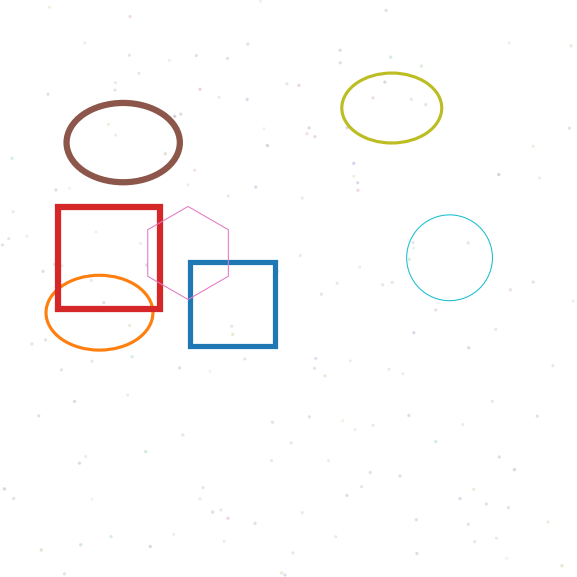[{"shape": "square", "thickness": 2.5, "radius": 0.36, "center": [0.403, 0.473]}, {"shape": "oval", "thickness": 1.5, "radius": 0.46, "center": [0.172, 0.458]}, {"shape": "square", "thickness": 3, "radius": 0.44, "center": [0.188, 0.552]}, {"shape": "oval", "thickness": 3, "radius": 0.49, "center": [0.213, 0.752]}, {"shape": "hexagon", "thickness": 0.5, "radius": 0.4, "center": [0.326, 0.561]}, {"shape": "oval", "thickness": 1.5, "radius": 0.43, "center": [0.678, 0.812]}, {"shape": "circle", "thickness": 0.5, "radius": 0.37, "center": [0.778, 0.553]}]